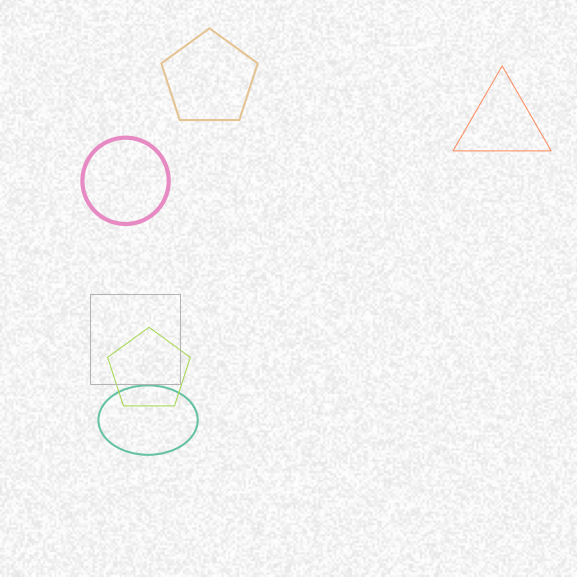[{"shape": "oval", "thickness": 1, "radius": 0.43, "center": [0.256, 0.272]}, {"shape": "triangle", "thickness": 0.5, "radius": 0.49, "center": [0.87, 0.787]}, {"shape": "circle", "thickness": 2, "radius": 0.37, "center": [0.217, 0.686]}, {"shape": "pentagon", "thickness": 0.5, "radius": 0.38, "center": [0.258, 0.357]}, {"shape": "pentagon", "thickness": 1, "radius": 0.44, "center": [0.363, 0.862]}, {"shape": "square", "thickness": 0.5, "radius": 0.39, "center": [0.233, 0.413]}]